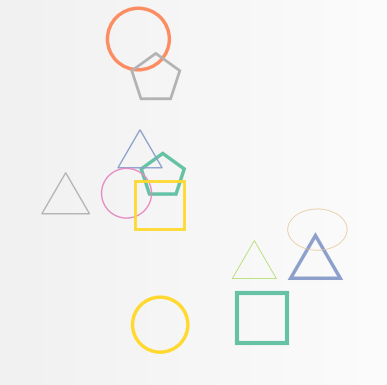[{"shape": "square", "thickness": 3, "radius": 0.33, "center": [0.676, 0.174]}, {"shape": "pentagon", "thickness": 2.5, "radius": 0.29, "center": [0.42, 0.543]}, {"shape": "circle", "thickness": 2.5, "radius": 0.4, "center": [0.357, 0.899]}, {"shape": "triangle", "thickness": 2.5, "radius": 0.37, "center": [0.814, 0.314]}, {"shape": "triangle", "thickness": 1, "radius": 0.33, "center": [0.361, 0.597]}, {"shape": "circle", "thickness": 1, "radius": 0.32, "center": [0.327, 0.498]}, {"shape": "triangle", "thickness": 0.5, "radius": 0.33, "center": [0.656, 0.309]}, {"shape": "circle", "thickness": 2.5, "radius": 0.36, "center": [0.413, 0.157]}, {"shape": "square", "thickness": 2, "radius": 0.31, "center": [0.412, 0.467]}, {"shape": "oval", "thickness": 0.5, "radius": 0.38, "center": [0.819, 0.404]}, {"shape": "pentagon", "thickness": 2, "radius": 0.33, "center": [0.402, 0.796]}, {"shape": "triangle", "thickness": 1, "radius": 0.36, "center": [0.17, 0.48]}]